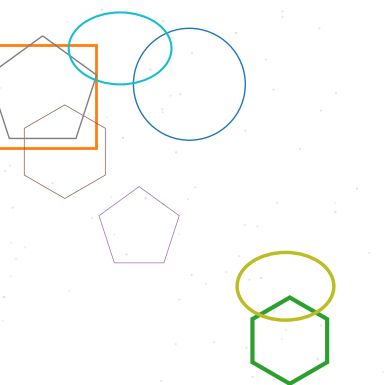[{"shape": "circle", "thickness": 1, "radius": 0.73, "center": [0.492, 0.781]}, {"shape": "square", "thickness": 2, "radius": 0.67, "center": [0.115, 0.749]}, {"shape": "hexagon", "thickness": 3, "radius": 0.56, "center": [0.753, 0.115]}, {"shape": "pentagon", "thickness": 0.5, "radius": 0.55, "center": [0.361, 0.406]}, {"shape": "hexagon", "thickness": 0.5, "radius": 0.61, "center": [0.168, 0.606]}, {"shape": "pentagon", "thickness": 1, "radius": 0.74, "center": [0.111, 0.76]}, {"shape": "oval", "thickness": 2.5, "radius": 0.63, "center": [0.742, 0.256]}, {"shape": "oval", "thickness": 1.5, "radius": 0.67, "center": [0.312, 0.874]}]